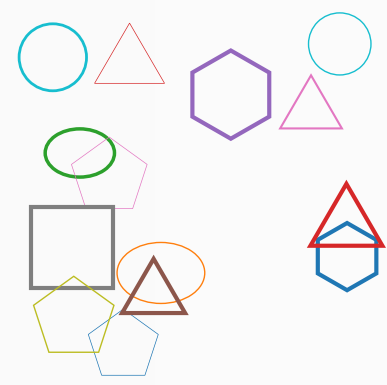[{"shape": "hexagon", "thickness": 3, "radius": 0.44, "center": [0.896, 0.333]}, {"shape": "pentagon", "thickness": 0.5, "radius": 0.47, "center": [0.318, 0.102]}, {"shape": "oval", "thickness": 1, "radius": 0.57, "center": [0.415, 0.291]}, {"shape": "oval", "thickness": 2.5, "radius": 0.45, "center": [0.206, 0.603]}, {"shape": "triangle", "thickness": 3, "radius": 0.54, "center": [0.894, 0.415]}, {"shape": "triangle", "thickness": 0.5, "radius": 0.52, "center": [0.334, 0.836]}, {"shape": "hexagon", "thickness": 3, "radius": 0.57, "center": [0.596, 0.754]}, {"shape": "triangle", "thickness": 3, "radius": 0.47, "center": [0.396, 0.234]}, {"shape": "triangle", "thickness": 1.5, "radius": 0.46, "center": [0.803, 0.712]}, {"shape": "pentagon", "thickness": 0.5, "radius": 0.51, "center": [0.282, 0.541]}, {"shape": "square", "thickness": 3, "radius": 0.53, "center": [0.185, 0.357]}, {"shape": "pentagon", "thickness": 1, "radius": 0.55, "center": [0.19, 0.173]}, {"shape": "circle", "thickness": 1, "radius": 0.4, "center": [0.877, 0.886]}, {"shape": "circle", "thickness": 2, "radius": 0.43, "center": [0.136, 0.851]}]